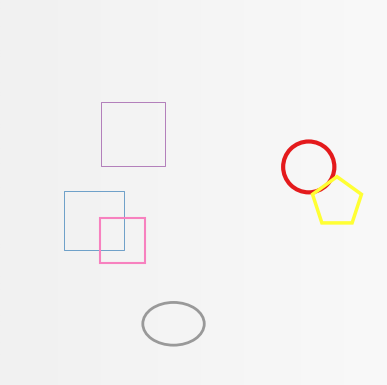[{"shape": "circle", "thickness": 3, "radius": 0.33, "center": [0.797, 0.566]}, {"shape": "square", "thickness": 0.5, "radius": 0.38, "center": [0.242, 0.426]}, {"shape": "square", "thickness": 0.5, "radius": 0.42, "center": [0.343, 0.652]}, {"shape": "pentagon", "thickness": 2.5, "radius": 0.33, "center": [0.87, 0.475]}, {"shape": "square", "thickness": 1.5, "radius": 0.29, "center": [0.316, 0.375]}, {"shape": "oval", "thickness": 2, "radius": 0.4, "center": [0.448, 0.159]}]